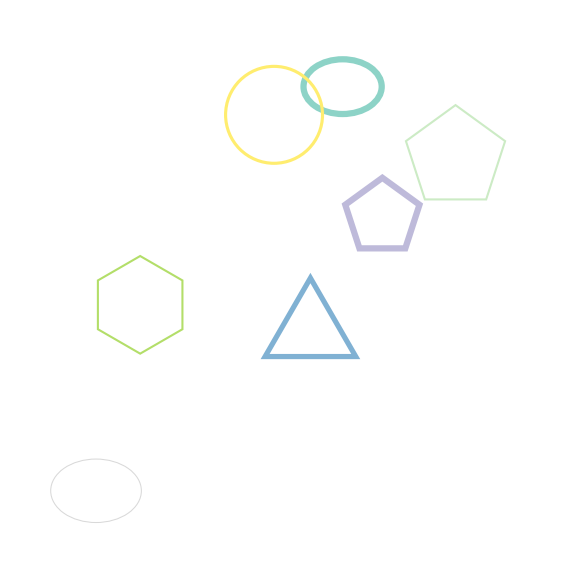[{"shape": "oval", "thickness": 3, "radius": 0.34, "center": [0.593, 0.849]}, {"shape": "pentagon", "thickness": 3, "radius": 0.34, "center": [0.662, 0.624]}, {"shape": "triangle", "thickness": 2.5, "radius": 0.45, "center": [0.538, 0.427]}, {"shape": "hexagon", "thickness": 1, "radius": 0.42, "center": [0.243, 0.471]}, {"shape": "oval", "thickness": 0.5, "radius": 0.39, "center": [0.166, 0.149]}, {"shape": "pentagon", "thickness": 1, "radius": 0.45, "center": [0.789, 0.727]}, {"shape": "circle", "thickness": 1.5, "radius": 0.42, "center": [0.475, 0.8]}]